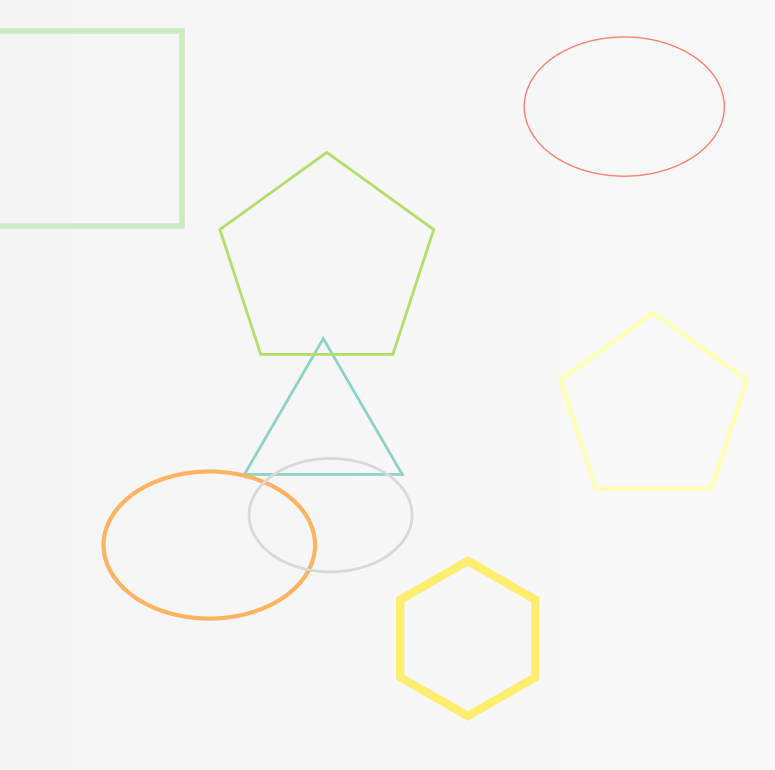[{"shape": "triangle", "thickness": 1, "radius": 0.59, "center": [0.417, 0.443]}, {"shape": "pentagon", "thickness": 1.5, "radius": 0.63, "center": [0.843, 0.467]}, {"shape": "oval", "thickness": 0.5, "radius": 0.65, "center": [0.805, 0.862]}, {"shape": "oval", "thickness": 1.5, "radius": 0.68, "center": [0.27, 0.292]}, {"shape": "pentagon", "thickness": 1, "radius": 0.73, "center": [0.422, 0.657]}, {"shape": "oval", "thickness": 1, "radius": 0.53, "center": [0.427, 0.331]}, {"shape": "square", "thickness": 2, "radius": 0.63, "center": [0.108, 0.833]}, {"shape": "hexagon", "thickness": 3, "radius": 0.5, "center": [0.604, 0.171]}]